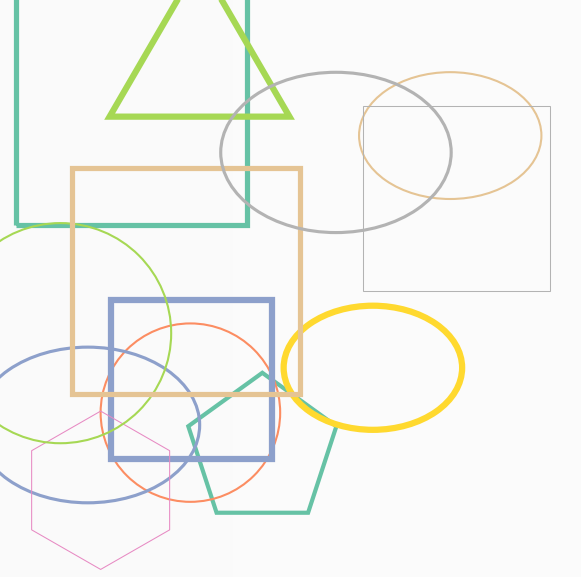[{"shape": "pentagon", "thickness": 2, "radius": 0.67, "center": [0.451, 0.22]}, {"shape": "square", "thickness": 2.5, "radius": 0.99, "center": [0.226, 0.808]}, {"shape": "circle", "thickness": 1, "radius": 0.77, "center": [0.328, 0.285]}, {"shape": "oval", "thickness": 1.5, "radius": 0.96, "center": [0.151, 0.263]}, {"shape": "square", "thickness": 3, "radius": 0.69, "center": [0.329, 0.342]}, {"shape": "hexagon", "thickness": 0.5, "radius": 0.69, "center": [0.173, 0.15]}, {"shape": "circle", "thickness": 1, "radius": 0.95, "center": [0.104, 0.422]}, {"shape": "triangle", "thickness": 3, "radius": 0.89, "center": [0.343, 0.886]}, {"shape": "oval", "thickness": 3, "radius": 0.77, "center": [0.642, 0.362]}, {"shape": "square", "thickness": 2.5, "radius": 0.98, "center": [0.32, 0.512]}, {"shape": "oval", "thickness": 1, "radius": 0.78, "center": [0.775, 0.764]}, {"shape": "square", "thickness": 0.5, "radius": 0.8, "center": [0.786, 0.656]}, {"shape": "oval", "thickness": 1.5, "radius": 0.99, "center": [0.578, 0.735]}]